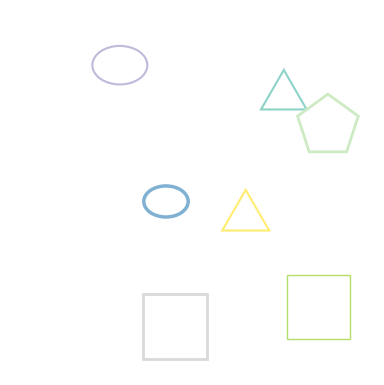[{"shape": "triangle", "thickness": 1.5, "radius": 0.34, "center": [0.737, 0.75]}, {"shape": "oval", "thickness": 1.5, "radius": 0.36, "center": [0.311, 0.831]}, {"shape": "oval", "thickness": 2.5, "radius": 0.29, "center": [0.431, 0.477]}, {"shape": "square", "thickness": 1, "radius": 0.41, "center": [0.828, 0.203]}, {"shape": "square", "thickness": 2, "radius": 0.42, "center": [0.455, 0.152]}, {"shape": "pentagon", "thickness": 2, "radius": 0.41, "center": [0.852, 0.673]}, {"shape": "triangle", "thickness": 1.5, "radius": 0.35, "center": [0.638, 0.436]}]